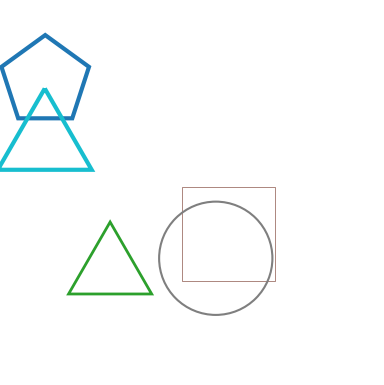[{"shape": "pentagon", "thickness": 3, "radius": 0.6, "center": [0.117, 0.789]}, {"shape": "triangle", "thickness": 2, "radius": 0.62, "center": [0.286, 0.299]}, {"shape": "square", "thickness": 0.5, "radius": 0.61, "center": [0.593, 0.392]}, {"shape": "circle", "thickness": 1.5, "radius": 0.74, "center": [0.56, 0.329]}, {"shape": "triangle", "thickness": 3, "radius": 0.7, "center": [0.116, 0.629]}]